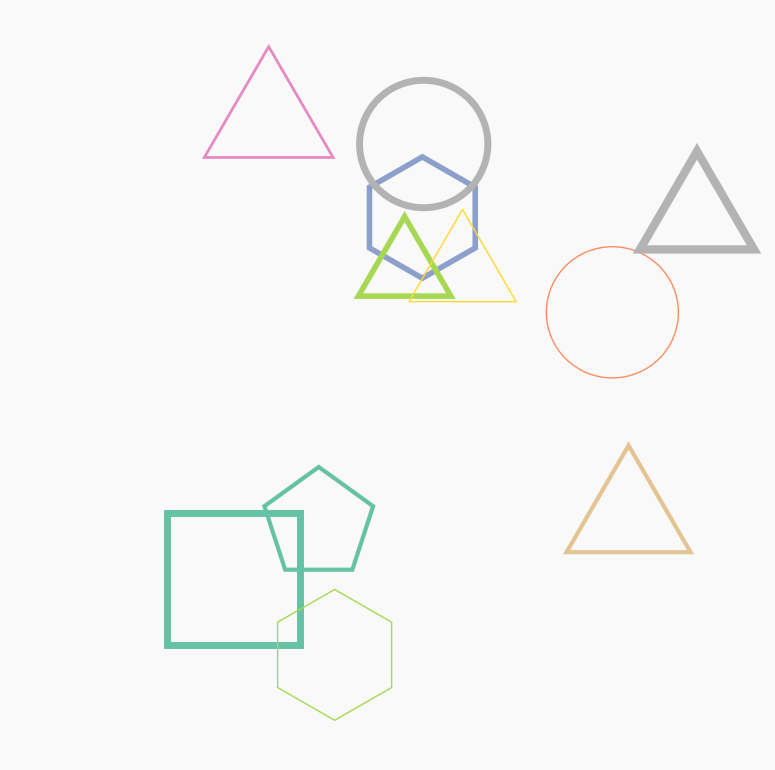[{"shape": "pentagon", "thickness": 1.5, "radius": 0.37, "center": [0.411, 0.32]}, {"shape": "square", "thickness": 2.5, "radius": 0.43, "center": [0.302, 0.248]}, {"shape": "circle", "thickness": 0.5, "radius": 0.43, "center": [0.79, 0.594]}, {"shape": "hexagon", "thickness": 2, "radius": 0.39, "center": [0.545, 0.717]}, {"shape": "triangle", "thickness": 1, "radius": 0.48, "center": [0.347, 0.843]}, {"shape": "triangle", "thickness": 2, "radius": 0.34, "center": [0.522, 0.65]}, {"shape": "hexagon", "thickness": 0.5, "radius": 0.42, "center": [0.432, 0.15]}, {"shape": "triangle", "thickness": 0.5, "radius": 0.4, "center": [0.597, 0.648]}, {"shape": "triangle", "thickness": 1.5, "radius": 0.46, "center": [0.811, 0.329]}, {"shape": "triangle", "thickness": 3, "radius": 0.42, "center": [0.899, 0.719]}, {"shape": "circle", "thickness": 2.5, "radius": 0.41, "center": [0.547, 0.813]}]